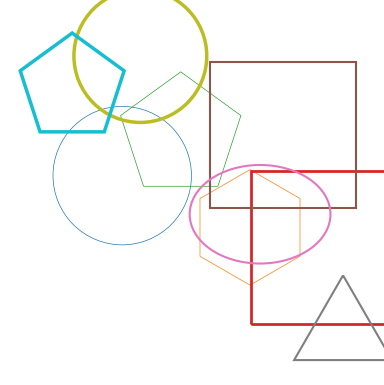[{"shape": "circle", "thickness": 0.5, "radius": 0.9, "center": [0.317, 0.544]}, {"shape": "hexagon", "thickness": 0.5, "radius": 0.75, "center": [0.649, 0.409]}, {"shape": "pentagon", "thickness": 0.5, "radius": 0.82, "center": [0.469, 0.649]}, {"shape": "square", "thickness": 2, "radius": 0.99, "center": [0.851, 0.357]}, {"shape": "square", "thickness": 1.5, "radius": 0.95, "center": [0.736, 0.649]}, {"shape": "oval", "thickness": 1.5, "radius": 0.91, "center": [0.676, 0.443]}, {"shape": "triangle", "thickness": 1.5, "radius": 0.73, "center": [0.891, 0.138]}, {"shape": "circle", "thickness": 2.5, "radius": 0.86, "center": [0.365, 0.855]}, {"shape": "pentagon", "thickness": 2.5, "radius": 0.71, "center": [0.187, 0.772]}]